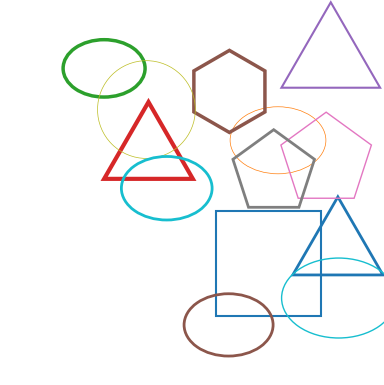[{"shape": "triangle", "thickness": 2, "radius": 0.68, "center": [0.878, 0.353]}, {"shape": "square", "thickness": 1.5, "radius": 0.68, "center": [0.698, 0.317]}, {"shape": "oval", "thickness": 0.5, "radius": 0.62, "center": [0.722, 0.636]}, {"shape": "oval", "thickness": 2.5, "radius": 0.53, "center": [0.27, 0.822]}, {"shape": "triangle", "thickness": 3, "radius": 0.67, "center": [0.386, 0.602]}, {"shape": "triangle", "thickness": 1.5, "radius": 0.74, "center": [0.859, 0.846]}, {"shape": "hexagon", "thickness": 2.5, "radius": 0.53, "center": [0.596, 0.763]}, {"shape": "oval", "thickness": 2, "radius": 0.58, "center": [0.594, 0.156]}, {"shape": "pentagon", "thickness": 1, "radius": 0.62, "center": [0.847, 0.585]}, {"shape": "pentagon", "thickness": 2, "radius": 0.56, "center": [0.711, 0.552]}, {"shape": "circle", "thickness": 0.5, "radius": 0.63, "center": [0.38, 0.715]}, {"shape": "oval", "thickness": 2, "radius": 0.59, "center": [0.433, 0.511]}, {"shape": "oval", "thickness": 1, "radius": 0.74, "center": [0.88, 0.226]}]